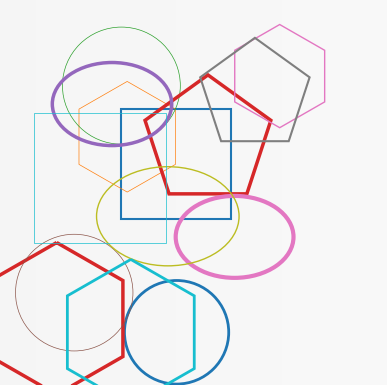[{"shape": "circle", "thickness": 2, "radius": 0.67, "center": [0.456, 0.137]}, {"shape": "square", "thickness": 1.5, "radius": 0.71, "center": [0.455, 0.574]}, {"shape": "hexagon", "thickness": 0.5, "radius": 0.72, "center": [0.328, 0.645]}, {"shape": "circle", "thickness": 0.5, "radius": 0.76, "center": [0.313, 0.778]}, {"shape": "hexagon", "thickness": 2.5, "radius": 0.99, "center": [0.146, 0.173]}, {"shape": "pentagon", "thickness": 2.5, "radius": 0.85, "center": [0.537, 0.635]}, {"shape": "oval", "thickness": 2.5, "radius": 0.77, "center": [0.289, 0.73]}, {"shape": "circle", "thickness": 0.5, "radius": 0.76, "center": [0.192, 0.24]}, {"shape": "oval", "thickness": 3, "radius": 0.76, "center": [0.605, 0.385]}, {"shape": "hexagon", "thickness": 1, "radius": 0.67, "center": [0.722, 0.802]}, {"shape": "pentagon", "thickness": 1.5, "radius": 0.74, "center": [0.658, 0.753]}, {"shape": "oval", "thickness": 1, "radius": 0.92, "center": [0.433, 0.438]}, {"shape": "hexagon", "thickness": 2, "radius": 0.95, "center": [0.338, 0.137]}, {"shape": "square", "thickness": 0.5, "radius": 0.85, "center": [0.258, 0.538]}]